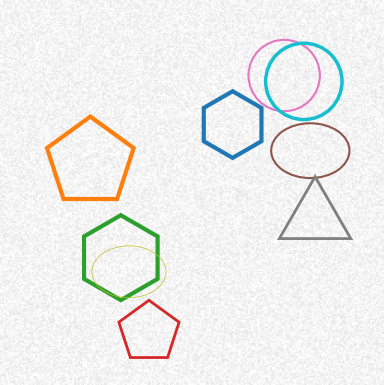[{"shape": "hexagon", "thickness": 3, "radius": 0.43, "center": [0.604, 0.676]}, {"shape": "pentagon", "thickness": 3, "radius": 0.59, "center": [0.235, 0.579]}, {"shape": "hexagon", "thickness": 3, "radius": 0.55, "center": [0.314, 0.331]}, {"shape": "pentagon", "thickness": 2, "radius": 0.41, "center": [0.387, 0.138]}, {"shape": "oval", "thickness": 1.5, "radius": 0.51, "center": [0.806, 0.609]}, {"shape": "circle", "thickness": 1.5, "radius": 0.46, "center": [0.738, 0.804]}, {"shape": "triangle", "thickness": 2, "radius": 0.54, "center": [0.818, 0.434]}, {"shape": "oval", "thickness": 0.5, "radius": 0.48, "center": [0.335, 0.294]}, {"shape": "circle", "thickness": 2.5, "radius": 0.5, "center": [0.789, 0.789]}]